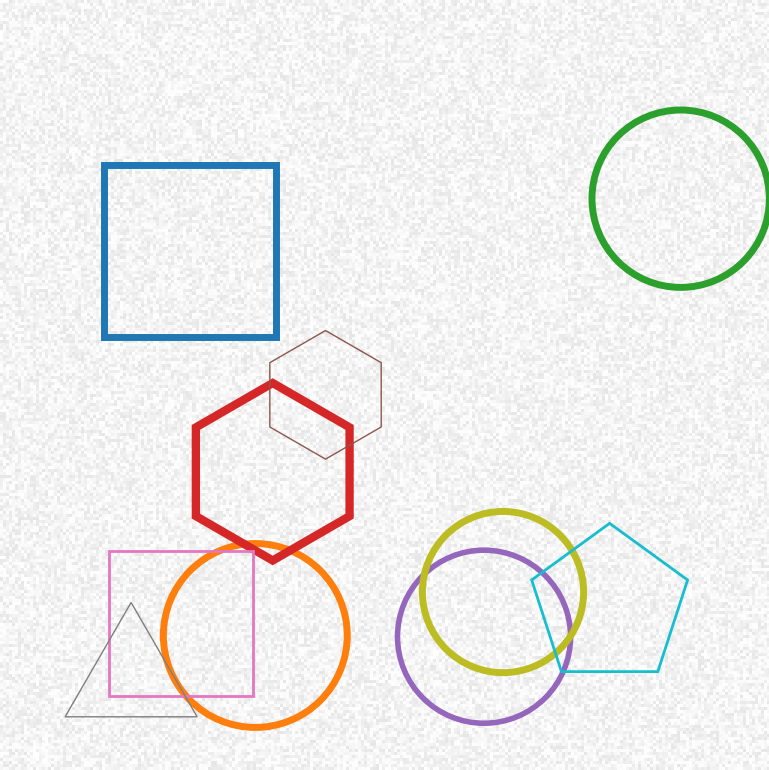[{"shape": "square", "thickness": 2.5, "radius": 0.56, "center": [0.247, 0.674]}, {"shape": "circle", "thickness": 2.5, "radius": 0.6, "center": [0.332, 0.175]}, {"shape": "circle", "thickness": 2.5, "radius": 0.58, "center": [0.884, 0.742]}, {"shape": "hexagon", "thickness": 3, "radius": 0.58, "center": [0.354, 0.387]}, {"shape": "circle", "thickness": 2, "radius": 0.56, "center": [0.629, 0.173]}, {"shape": "hexagon", "thickness": 0.5, "radius": 0.42, "center": [0.423, 0.487]}, {"shape": "square", "thickness": 1, "radius": 0.47, "center": [0.235, 0.191]}, {"shape": "triangle", "thickness": 0.5, "radius": 0.49, "center": [0.17, 0.119]}, {"shape": "circle", "thickness": 2.5, "radius": 0.52, "center": [0.653, 0.231]}, {"shape": "pentagon", "thickness": 1, "radius": 0.53, "center": [0.792, 0.214]}]